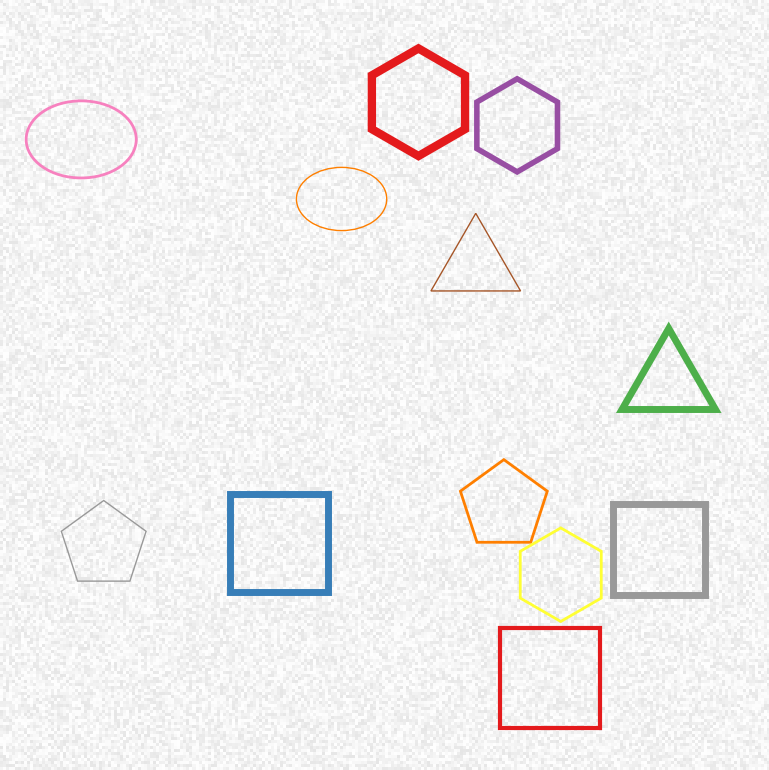[{"shape": "square", "thickness": 1.5, "radius": 0.32, "center": [0.714, 0.119]}, {"shape": "hexagon", "thickness": 3, "radius": 0.35, "center": [0.543, 0.867]}, {"shape": "square", "thickness": 2.5, "radius": 0.32, "center": [0.363, 0.294]}, {"shape": "triangle", "thickness": 2.5, "radius": 0.35, "center": [0.868, 0.503]}, {"shape": "hexagon", "thickness": 2, "radius": 0.3, "center": [0.672, 0.837]}, {"shape": "pentagon", "thickness": 1, "radius": 0.3, "center": [0.654, 0.344]}, {"shape": "oval", "thickness": 0.5, "radius": 0.29, "center": [0.444, 0.742]}, {"shape": "hexagon", "thickness": 1, "radius": 0.3, "center": [0.728, 0.254]}, {"shape": "triangle", "thickness": 0.5, "radius": 0.34, "center": [0.618, 0.656]}, {"shape": "oval", "thickness": 1, "radius": 0.36, "center": [0.105, 0.819]}, {"shape": "pentagon", "thickness": 0.5, "radius": 0.29, "center": [0.135, 0.292]}, {"shape": "square", "thickness": 2.5, "radius": 0.3, "center": [0.856, 0.286]}]